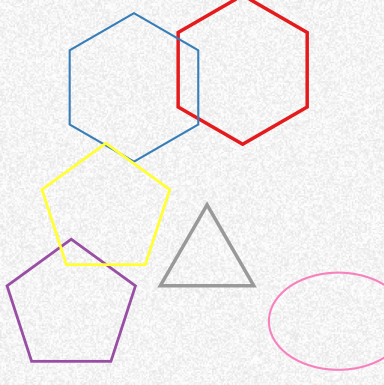[{"shape": "hexagon", "thickness": 2.5, "radius": 0.97, "center": [0.63, 0.819]}, {"shape": "hexagon", "thickness": 1.5, "radius": 0.96, "center": [0.348, 0.773]}, {"shape": "pentagon", "thickness": 2, "radius": 0.88, "center": [0.185, 0.203]}, {"shape": "pentagon", "thickness": 2, "radius": 0.87, "center": [0.275, 0.454]}, {"shape": "oval", "thickness": 1.5, "radius": 0.9, "center": [0.879, 0.166]}, {"shape": "triangle", "thickness": 2.5, "radius": 0.7, "center": [0.538, 0.328]}]